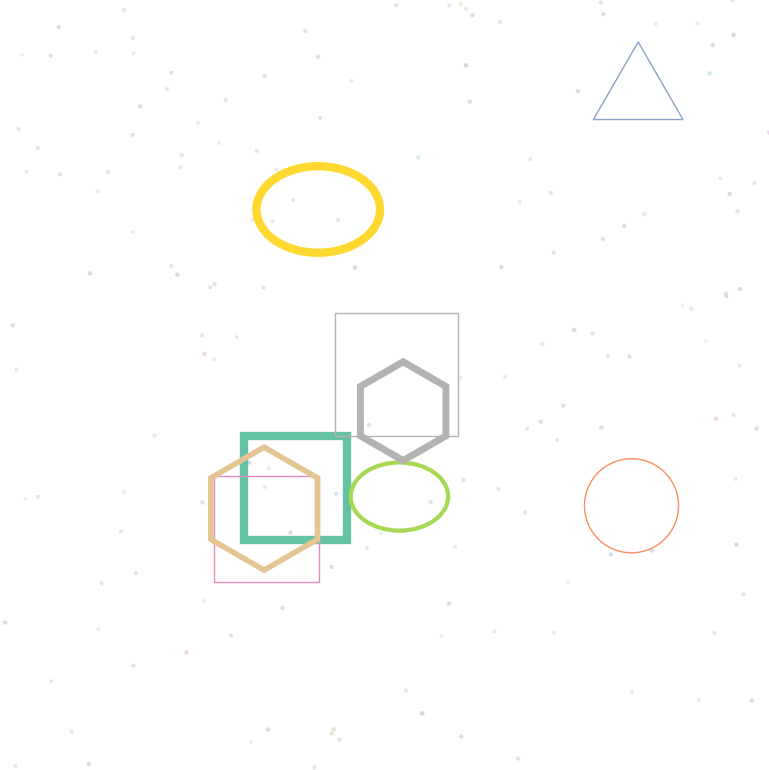[{"shape": "square", "thickness": 3, "radius": 0.34, "center": [0.384, 0.366]}, {"shape": "circle", "thickness": 0.5, "radius": 0.31, "center": [0.82, 0.343]}, {"shape": "triangle", "thickness": 0.5, "radius": 0.34, "center": [0.829, 0.878]}, {"shape": "square", "thickness": 0.5, "radius": 0.34, "center": [0.346, 0.313]}, {"shape": "oval", "thickness": 1.5, "radius": 0.32, "center": [0.519, 0.355]}, {"shape": "oval", "thickness": 3, "radius": 0.4, "center": [0.413, 0.728]}, {"shape": "hexagon", "thickness": 2, "radius": 0.4, "center": [0.343, 0.339]}, {"shape": "square", "thickness": 0.5, "radius": 0.4, "center": [0.515, 0.514]}, {"shape": "hexagon", "thickness": 2.5, "radius": 0.32, "center": [0.524, 0.466]}]